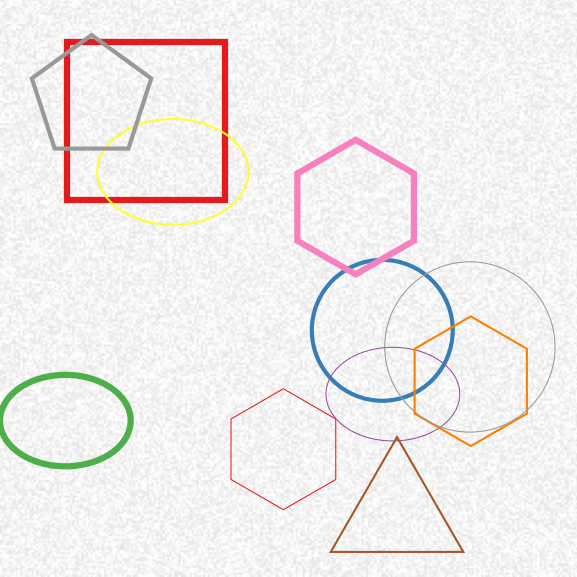[{"shape": "square", "thickness": 3, "radius": 0.69, "center": [0.253, 0.79]}, {"shape": "hexagon", "thickness": 0.5, "radius": 0.52, "center": [0.491, 0.221]}, {"shape": "circle", "thickness": 2, "radius": 0.61, "center": [0.662, 0.427]}, {"shape": "oval", "thickness": 3, "radius": 0.57, "center": [0.113, 0.271]}, {"shape": "oval", "thickness": 0.5, "radius": 0.58, "center": [0.68, 0.317]}, {"shape": "hexagon", "thickness": 1, "radius": 0.56, "center": [0.815, 0.339]}, {"shape": "oval", "thickness": 1, "radius": 0.65, "center": [0.299, 0.701]}, {"shape": "triangle", "thickness": 1, "radius": 0.66, "center": [0.687, 0.11]}, {"shape": "hexagon", "thickness": 3, "radius": 0.58, "center": [0.616, 0.641]}, {"shape": "circle", "thickness": 0.5, "radius": 0.74, "center": [0.814, 0.398]}, {"shape": "pentagon", "thickness": 2, "radius": 0.54, "center": [0.159, 0.83]}]